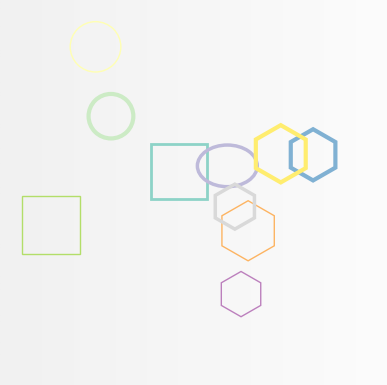[{"shape": "square", "thickness": 2, "radius": 0.36, "center": [0.462, 0.554]}, {"shape": "circle", "thickness": 1, "radius": 0.33, "center": [0.247, 0.878]}, {"shape": "oval", "thickness": 2.5, "radius": 0.39, "center": [0.587, 0.569]}, {"shape": "hexagon", "thickness": 3, "radius": 0.33, "center": [0.808, 0.598]}, {"shape": "hexagon", "thickness": 1, "radius": 0.39, "center": [0.64, 0.401]}, {"shape": "square", "thickness": 1, "radius": 0.38, "center": [0.132, 0.416]}, {"shape": "hexagon", "thickness": 2.5, "radius": 0.29, "center": [0.606, 0.463]}, {"shape": "hexagon", "thickness": 1, "radius": 0.29, "center": [0.622, 0.236]}, {"shape": "circle", "thickness": 3, "radius": 0.29, "center": [0.286, 0.698]}, {"shape": "hexagon", "thickness": 3, "radius": 0.37, "center": [0.725, 0.601]}]